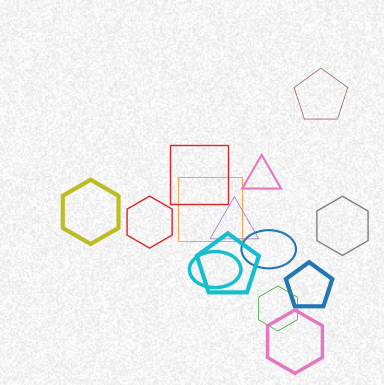[{"shape": "pentagon", "thickness": 3, "radius": 0.32, "center": [0.803, 0.256]}, {"shape": "oval", "thickness": 1.5, "radius": 0.35, "center": [0.698, 0.353]}, {"shape": "square", "thickness": 0.5, "radius": 0.42, "center": [0.544, 0.458]}, {"shape": "hexagon", "thickness": 0.5, "radius": 0.29, "center": [0.722, 0.199]}, {"shape": "square", "thickness": 1, "radius": 0.38, "center": [0.516, 0.547]}, {"shape": "hexagon", "thickness": 1, "radius": 0.34, "center": [0.389, 0.423]}, {"shape": "triangle", "thickness": 0.5, "radius": 0.37, "center": [0.609, 0.416]}, {"shape": "pentagon", "thickness": 0.5, "radius": 0.37, "center": [0.834, 0.75]}, {"shape": "hexagon", "thickness": 2.5, "radius": 0.41, "center": [0.766, 0.113]}, {"shape": "triangle", "thickness": 1.5, "radius": 0.29, "center": [0.68, 0.539]}, {"shape": "hexagon", "thickness": 1, "radius": 0.38, "center": [0.89, 0.413]}, {"shape": "hexagon", "thickness": 3, "radius": 0.42, "center": [0.235, 0.45]}, {"shape": "pentagon", "thickness": 3, "radius": 0.42, "center": [0.592, 0.309]}, {"shape": "oval", "thickness": 2.5, "radius": 0.33, "center": [0.559, 0.3]}]